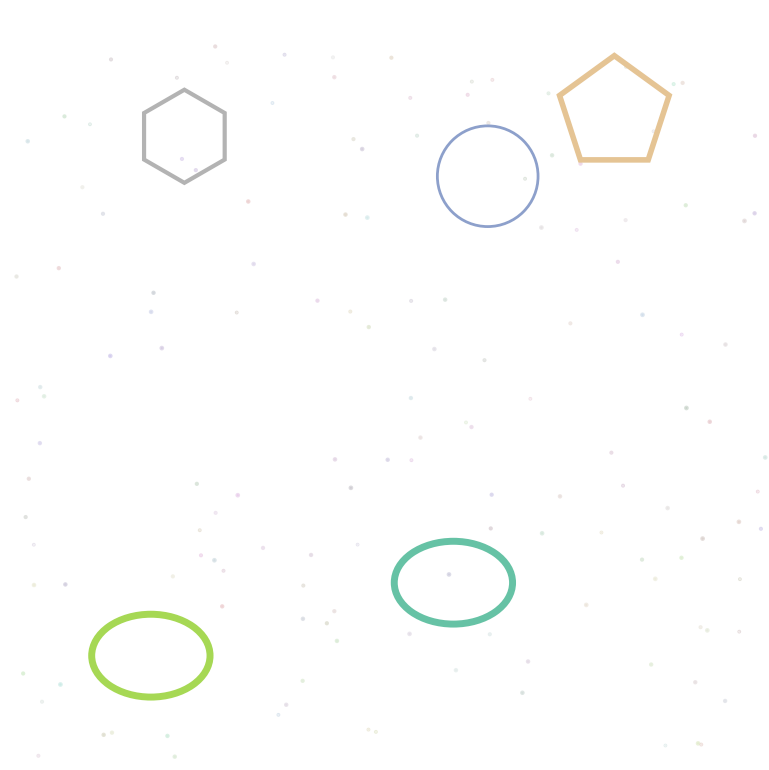[{"shape": "oval", "thickness": 2.5, "radius": 0.38, "center": [0.589, 0.243]}, {"shape": "circle", "thickness": 1, "radius": 0.33, "center": [0.633, 0.771]}, {"shape": "oval", "thickness": 2.5, "radius": 0.38, "center": [0.196, 0.148]}, {"shape": "pentagon", "thickness": 2, "radius": 0.37, "center": [0.798, 0.853]}, {"shape": "hexagon", "thickness": 1.5, "radius": 0.3, "center": [0.239, 0.823]}]